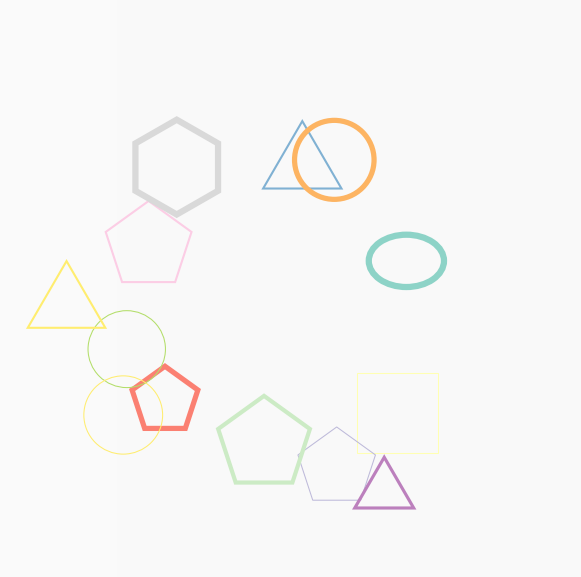[{"shape": "oval", "thickness": 3, "radius": 0.32, "center": [0.699, 0.547]}, {"shape": "square", "thickness": 0.5, "radius": 0.35, "center": [0.684, 0.284]}, {"shape": "pentagon", "thickness": 0.5, "radius": 0.35, "center": [0.579, 0.19]}, {"shape": "pentagon", "thickness": 2.5, "radius": 0.3, "center": [0.284, 0.305]}, {"shape": "triangle", "thickness": 1, "radius": 0.39, "center": [0.52, 0.712]}, {"shape": "circle", "thickness": 2.5, "radius": 0.34, "center": [0.575, 0.722]}, {"shape": "circle", "thickness": 0.5, "radius": 0.33, "center": [0.218, 0.395]}, {"shape": "pentagon", "thickness": 1, "radius": 0.39, "center": [0.256, 0.573]}, {"shape": "hexagon", "thickness": 3, "radius": 0.41, "center": [0.304, 0.71]}, {"shape": "triangle", "thickness": 1.5, "radius": 0.29, "center": [0.661, 0.149]}, {"shape": "pentagon", "thickness": 2, "radius": 0.41, "center": [0.454, 0.231]}, {"shape": "triangle", "thickness": 1, "radius": 0.39, "center": [0.114, 0.47]}, {"shape": "circle", "thickness": 0.5, "radius": 0.34, "center": [0.212, 0.281]}]